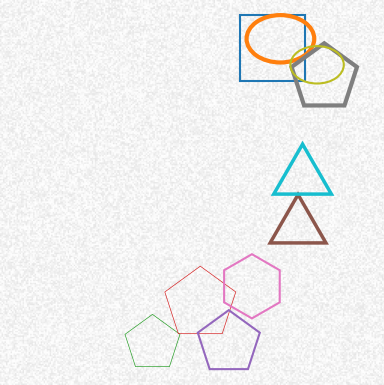[{"shape": "square", "thickness": 1.5, "radius": 0.43, "center": [0.708, 0.875]}, {"shape": "oval", "thickness": 3, "radius": 0.44, "center": [0.728, 0.899]}, {"shape": "pentagon", "thickness": 0.5, "radius": 0.38, "center": [0.396, 0.108]}, {"shape": "pentagon", "thickness": 0.5, "radius": 0.48, "center": [0.52, 0.212]}, {"shape": "pentagon", "thickness": 1.5, "radius": 0.42, "center": [0.594, 0.11]}, {"shape": "triangle", "thickness": 2.5, "radius": 0.42, "center": [0.774, 0.411]}, {"shape": "hexagon", "thickness": 1.5, "radius": 0.42, "center": [0.654, 0.256]}, {"shape": "pentagon", "thickness": 3, "radius": 0.45, "center": [0.842, 0.798]}, {"shape": "oval", "thickness": 1.5, "radius": 0.35, "center": [0.824, 0.832]}, {"shape": "triangle", "thickness": 2.5, "radius": 0.43, "center": [0.786, 0.539]}]